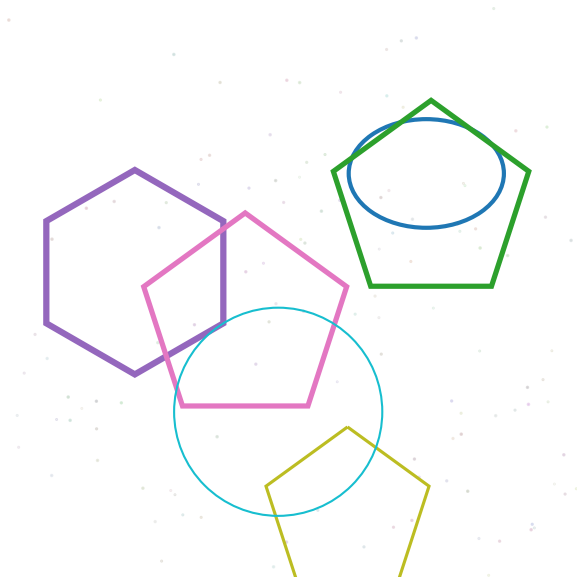[{"shape": "oval", "thickness": 2, "radius": 0.67, "center": [0.738, 0.699]}, {"shape": "pentagon", "thickness": 2.5, "radius": 0.89, "center": [0.746, 0.647]}, {"shape": "hexagon", "thickness": 3, "radius": 0.88, "center": [0.233, 0.528]}, {"shape": "pentagon", "thickness": 2.5, "radius": 0.92, "center": [0.425, 0.446]}, {"shape": "pentagon", "thickness": 1.5, "radius": 0.74, "center": [0.602, 0.111]}, {"shape": "circle", "thickness": 1, "radius": 0.9, "center": [0.482, 0.286]}]